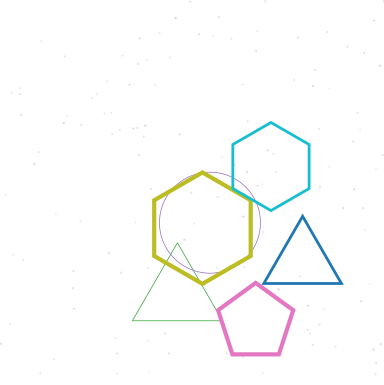[{"shape": "triangle", "thickness": 2, "radius": 0.58, "center": [0.786, 0.322]}, {"shape": "triangle", "thickness": 0.5, "radius": 0.68, "center": [0.461, 0.234]}, {"shape": "circle", "thickness": 0.5, "radius": 0.66, "center": [0.545, 0.422]}, {"shape": "pentagon", "thickness": 3, "radius": 0.51, "center": [0.664, 0.163]}, {"shape": "hexagon", "thickness": 3, "radius": 0.72, "center": [0.526, 0.407]}, {"shape": "hexagon", "thickness": 2, "radius": 0.57, "center": [0.704, 0.567]}]